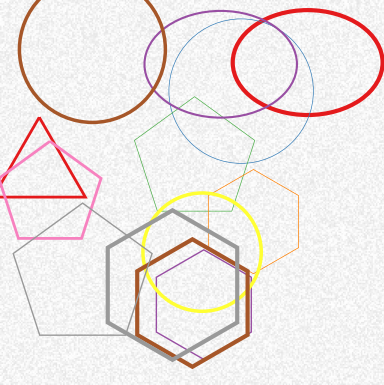[{"shape": "triangle", "thickness": 2, "radius": 0.69, "center": [0.102, 0.557]}, {"shape": "oval", "thickness": 3, "radius": 0.97, "center": [0.799, 0.837]}, {"shape": "circle", "thickness": 0.5, "radius": 0.94, "center": [0.626, 0.763]}, {"shape": "pentagon", "thickness": 0.5, "radius": 0.82, "center": [0.505, 0.585]}, {"shape": "hexagon", "thickness": 1, "radius": 0.71, "center": [0.529, 0.209]}, {"shape": "oval", "thickness": 1.5, "radius": 0.99, "center": [0.573, 0.833]}, {"shape": "hexagon", "thickness": 0.5, "radius": 0.68, "center": [0.658, 0.424]}, {"shape": "circle", "thickness": 2.5, "radius": 0.77, "center": [0.525, 0.345]}, {"shape": "hexagon", "thickness": 3, "radius": 0.83, "center": [0.5, 0.213]}, {"shape": "circle", "thickness": 2.5, "radius": 0.95, "center": [0.24, 0.872]}, {"shape": "pentagon", "thickness": 2, "radius": 0.7, "center": [0.13, 0.494]}, {"shape": "hexagon", "thickness": 3, "radius": 0.97, "center": [0.448, 0.26]}, {"shape": "pentagon", "thickness": 1, "radius": 0.95, "center": [0.215, 0.283]}]